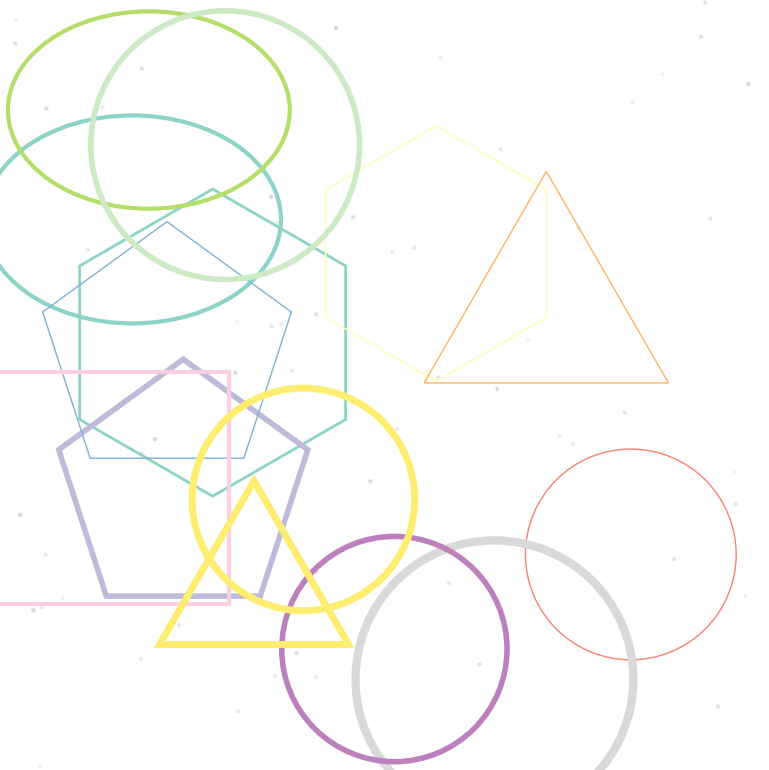[{"shape": "hexagon", "thickness": 1, "radius": 1.0, "center": [0.276, 0.555]}, {"shape": "oval", "thickness": 1.5, "radius": 0.96, "center": [0.172, 0.715]}, {"shape": "hexagon", "thickness": 0.5, "radius": 0.83, "center": [0.567, 0.671]}, {"shape": "pentagon", "thickness": 2, "radius": 0.85, "center": [0.238, 0.363]}, {"shape": "circle", "thickness": 0.5, "radius": 0.68, "center": [0.819, 0.28]}, {"shape": "pentagon", "thickness": 0.5, "radius": 0.85, "center": [0.217, 0.542]}, {"shape": "triangle", "thickness": 0.5, "radius": 0.92, "center": [0.709, 0.594]}, {"shape": "oval", "thickness": 1.5, "radius": 0.92, "center": [0.193, 0.857]}, {"shape": "square", "thickness": 1.5, "radius": 0.75, "center": [0.147, 0.366]}, {"shape": "circle", "thickness": 3, "radius": 0.9, "center": [0.642, 0.118]}, {"shape": "circle", "thickness": 2, "radius": 0.73, "center": [0.512, 0.157]}, {"shape": "circle", "thickness": 2, "radius": 0.87, "center": [0.292, 0.811]}, {"shape": "circle", "thickness": 2.5, "radius": 0.72, "center": [0.394, 0.351]}, {"shape": "triangle", "thickness": 2.5, "radius": 0.71, "center": [0.33, 0.234]}]